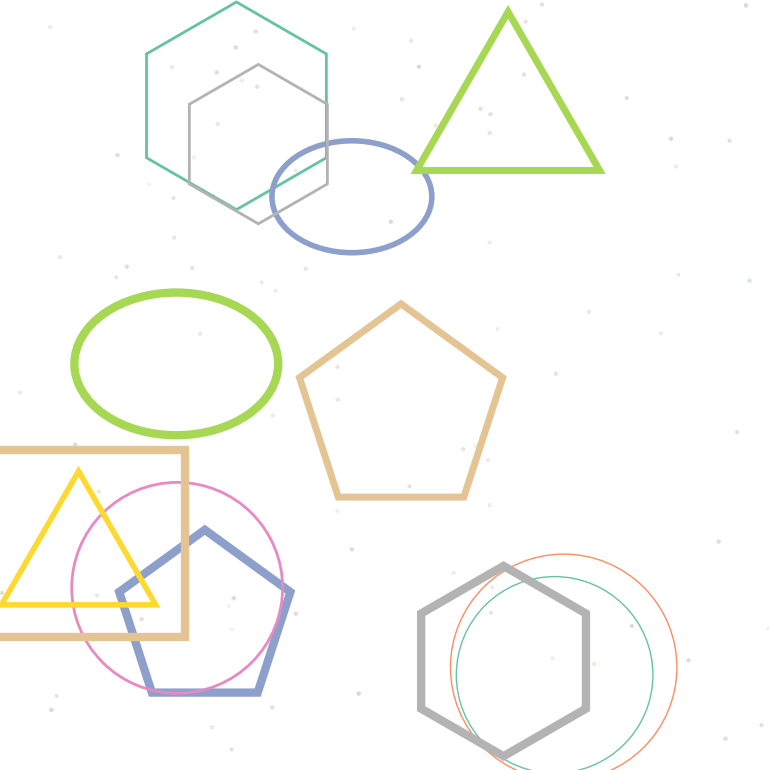[{"shape": "hexagon", "thickness": 1, "radius": 0.67, "center": [0.307, 0.863]}, {"shape": "circle", "thickness": 0.5, "radius": 0.64, "center": [0.72, 0.124]}, {"shape": "circle", "thickness": 0.5, "radius": 0.74, "center": [0.732, 0.133]}, {"shape": "oval", "thickness": 2, "radius": 0.52, "center": [0.457, 0.744]}, {"shape": "pentagon", "thickness": 3, "radius": 0.58, "center": [0.266, 0.195]}, {"shape": "circle", "thickness": 1, "radius": 0.68, "center": [0.23, 0.237]}, {"shape": "oval", "thickness": 3, "radius": 0.66, "center": [0.229, 0.527]}, {"shape": "triangle", "thickness": 2.5, "radius": 0.69, "center": [0.66, 0.847]}, {"shape": "triangle", "thickness": 2, "radius": 0.58, "center": [0.102, 0.272]}, {"shape": "square", "thickness": 3, "radius": 0.61, "center": [0.118, 0.294]}, {"shape": "pentagon", "thickness": 2.5, "radius": 0.69, "center": [0.521, 0.467]}, {"shape": "hexagon", "thickness": 3, "radius": 0.62, "center": [0.654, 0.141]}, {"shape": "hexagon", "thickness": 1, "radius": 0.52, "center": [0.336, 0.813]}]